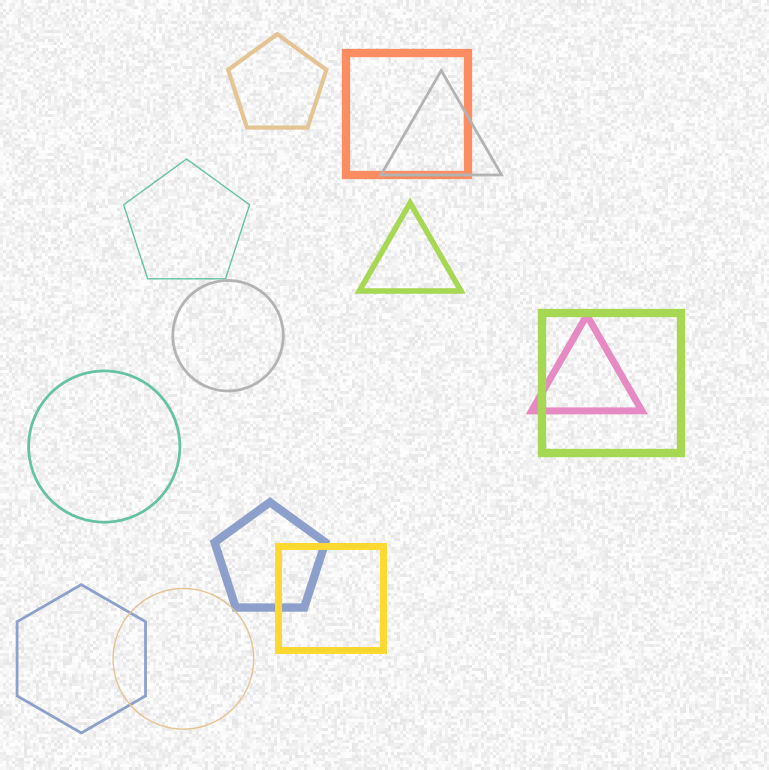[{"shape": "pentagon", "thickness": 0.5, "radius": 0.43, "center": [0.242, 0.708]}, {"shape": "circle", "thickness": 1, "radius": 0.49, "center": [0.135, 0.42]}, {"shape": "square", "thickness": 3, "radius": 0.4, "center": [0.528, 0.852]}, {"shape": "hexagon", "thickness": 1, "radius": 0.48, "center": [0.106, 0.144]}, {"shape": "pentagon", "thickness": 3, "radius": 0.38, "center": [0.351, 0.272]}, {"shape": "triangle", "thickness": 2.5, "radius": 0.41, "center": [0.762, 0.508]}, {"shape": "square", "thickness": 3, "radius": 0.45, "center": [0.794, 0.502]}, {"shape": "triangle", "thickness": 2, "radius": 0.38, "center": [0.533, 0.66]}, {"shape": "square", "thickness": 2.5, "radius": 0.34, "center": [0.43, 0.223]}, {"shape": "circle", "thickness": 0.5, "radius": 0.46, "center": [0.238, 0.144]}, {"shape": "pentagon", "thickness": 1.5, "radius": 0.34, "center": [0.36, 0.889]}, {"shape": "triangle", "thickness": 1, "radius": 0.45, "center": [0.573, 0.818]}, {"shape": "circle", "thickness": 1, "radius": 0.36, "center": [0.296, 0.564]}]